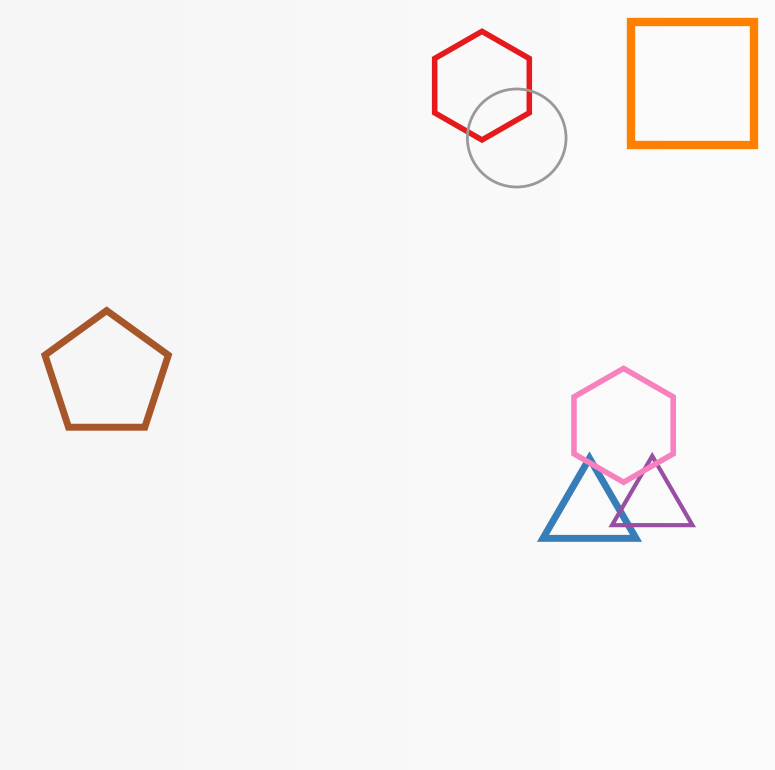[{"shape": "hexagon", "thickness": 2, "radius": 0.35, "center": [0.622, 0.889]}, {"shape": "triangle", "thickness": 2.5, "radius": 0.35, "center": [0.761, 0.336]}, {"shape": "triangle", "thickness": 1.5, "radius": 0.3, "center": [0.842, 0.348]}, {"shape": "square", "thickness": 3, "radius": 0.4, "center": [0.894, 0.891]}, {"shape": "pentagon", "thickness": 2.5, "radius": 0.42, "center": [0.138, 0.513]}, {"shape": "hexagon", "thickness": 2, "radius": 0.37, "center": [0.805, 0.448]}, {"shape": "circle", "thickness": 1, "radius": 0.32, "center": [0.667, 0.821]}]